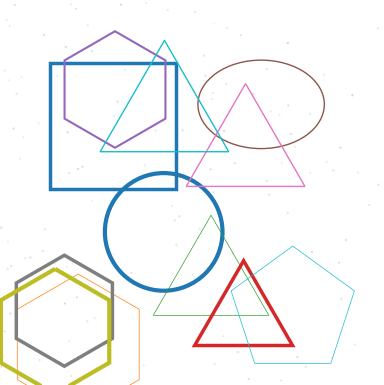[{"shape": "square", "thickness": 2.5, "radius": 0.82, "center": [0.293, 0.673]}, {"shape": "circle", "thickness": 3, "radius": 0.76, "center": [0.425, 0.398]}, {"shape": "hexagon", "thickness": 0.5, "radius": 0.91, "center": [0.203, 0.105]}, {"shape": "triangle", "thickness": 0.5, "radius": 0.87, "center": [0.548, 0.268]}, {"shape": "triangle", "thickness": 2.5, "radius": 0.73, "center": [0.633, 0.176]}, {"shape": "hexagon", "thickness": 1.5, "radius": 0.76, "center": [0.299, 0.768]}, {"shape": "oval", "thickness": 1, "radius": 0.82, "center": [0.678, 0.729]}, {"shape": "triangle", "thickness": 1, "radius": 0.89, "center": [0.638, 0.605]}, {"shape": "hexagon", "thickness": 2.5, "radius": 0.72, "center": [0.167, 0.193]}, {"shape": "hexagon", "thickness": 3, "radius": 0.81, "center": [0.143, 0.139]}, {"shape": "triangle", "thickness": 1, "radius": 0.96, "center": [0.427, 0.702]}, {"shape": "pentagon", "thickness": 0.5, "radius": 0.84, "center": [0.76, 0.192]}]